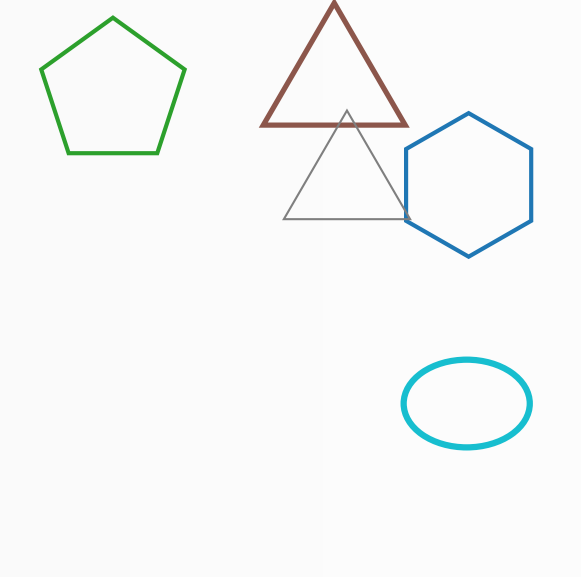[{"shape": "hexagon", "thickness": 2, "radius": 0.62, "center": [0.806, 0.679]}, {"shape": "pentagon", "thickness": 2, "radius": 0.65, "center": [0.194, 0.839]}, {"shape": "triangle", "thickness": 2.5, "radius": 0.71, "center": [0.575, 0.853]}, {"shape": "triangle", "thickness": 1, "radius": 0.63, "center": [0.597, 0.682]}, {"shape": "oval", "thickness": 3, "radius": 0.54, "center": [0.803, 0.3]}]